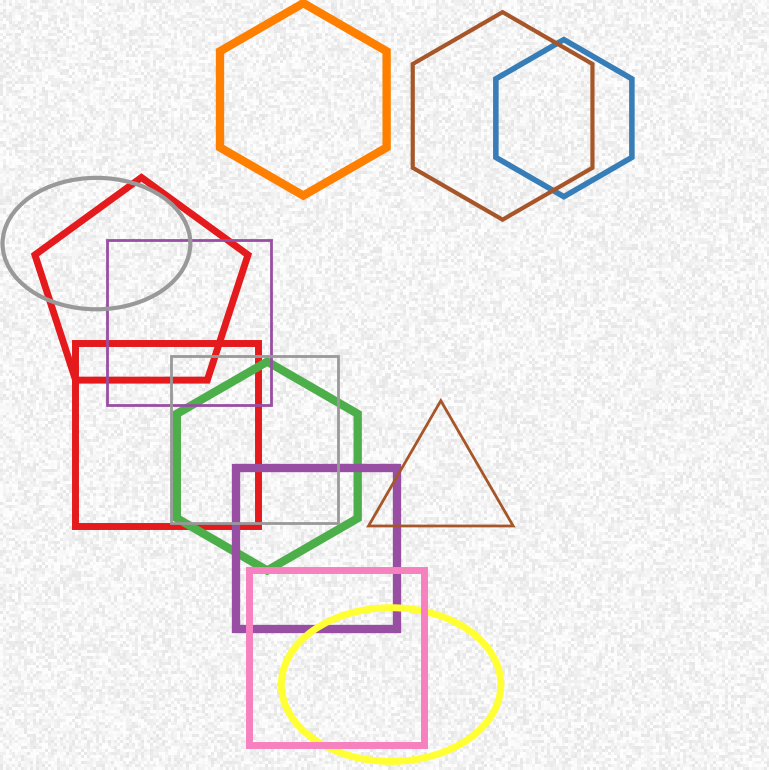[{"shape": "square", "thickness": 2.5, "radius": 0.59, "center": [0.217, 0.435]}, {"shape": "pentagon", "thickness": 2.5, "radius": 0.73, "center": [0.184, 0.624]}, {"shape": "hexagon", "thickness": 2, "radius": 0.51, "center": [0.732, 0.847]}, {"shape": "hexagon", "thickness": 3, "radius": 0.68, "center": [0.347, 0.395]}, {"shape": "square", "thickness": 1, "radius": 0.53, "center": [0.245, 0.581]}, {"shape": "square", "thickness": 3, "radius": 0.52, "center": [0.411, 0.287]}, {"shape": "hexagon", "thickness": 3, "radius": 0.62, "center": [0.394, 0.871]}, {"shape": "oval", "thickness": 2.5, "radius": 0.71, "center": [0.508, 0.111]}, {"shape": "hexagon", "thickness": 1.5, "radius": 0.67, "center": [0.653, 0.849]}, {"shape": "triangle", "thickness": 1, "radius": 0.54, "center": [0.573, 0.371]}, {"shape": "square", "thickness": 2.5, "radius": 0.57, "center": [0.437, 0.146]}, {"shape": "square", "thickness": 1, "radius": 0.54, "center": [0.331, 0.43]}, {"shape": "oval", "thickness": 1.5, "radius": 0.61, "center": [0.125, 0.684]}]